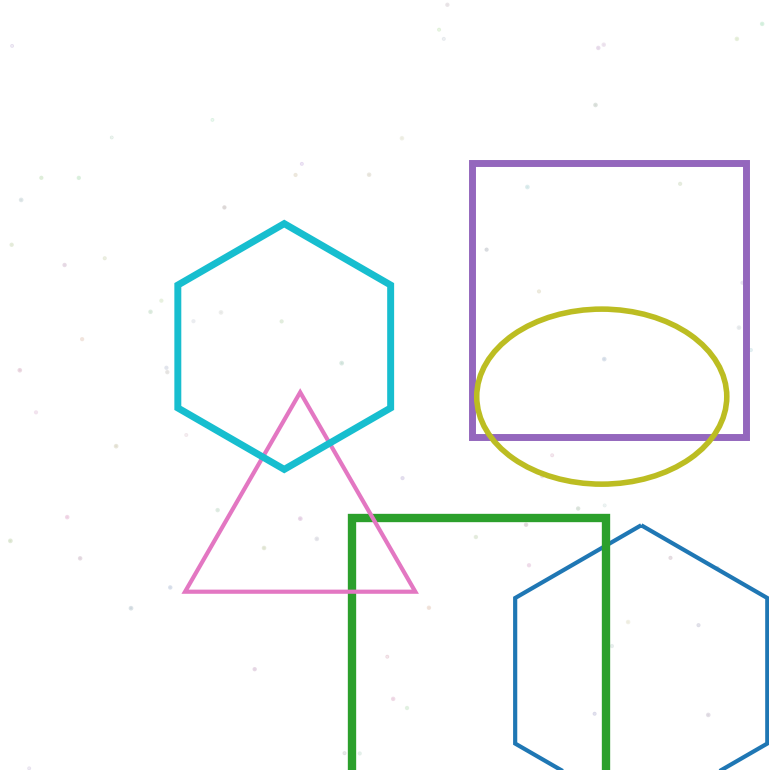[{"shape": "hexagon", "thickness": 1.5, "radius": 0.95, "center": [0.833, 0.129]}, {"shape": "square", "thickness": 3, "radius": 0.82, "center": [0.622, 0.162]}, {"shape": "square", "thickness": 2.5, "radius": 0.89, "center": [0.79, 0.61]}, {"shape": "triangle", "thickness": 1.5, "radius": 0.86, "center": [0.39, 0.318]}, {"shape": "oval", "thickness": 2, "radius": 0.81, "center": [0.781, 0.485]}, {"shape": "hexagon", "thickness": 2.5, "radius": 0.8, "center": [0.369, 0.55]}]